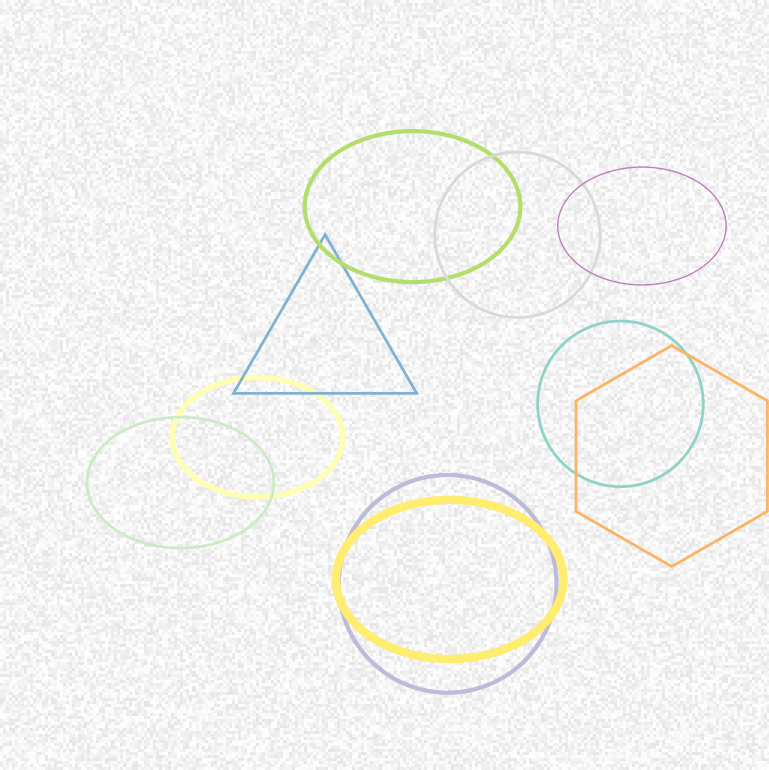[{"shape": "circle", "thickness": 1, "radius": 0.54, "center": [0.806, 0.476]}, {"shape": "oval", "thickness": 2, "radius": 0.55, "center": [0.334, 0.432]}, {"shape": "circle", "thickness": 1.5, "radius": 0.71, "center": [0.581, 0.242]}, {"shape": "triangle", "thickness": 1, "radius": 0.69, "center": [0.422, 0.558]}, {"shape": "hexagon", "thickness": 1, "radius": 0.72, "center": [0.872, 0.408]}, {"shape": "oval", "thickness": 1.5, "radius": 0.7, "center": [0.536, 0.732]}, {"shape": "circle", "thickness": 1, "radius": 0.54, "center": [0.672, 0.695]}, {"shape": "oval", "thickness": 0.5, "radius": 0.55, "center": [0.834, 0.706]}, {"shape": "oval", "thickness": 1, "radius": 0.61, "center": [0.234, 0.373]}, {"shape": "oval", "thickness": 3, "radius": 0.74, "center": [0.584, 0.248]}]